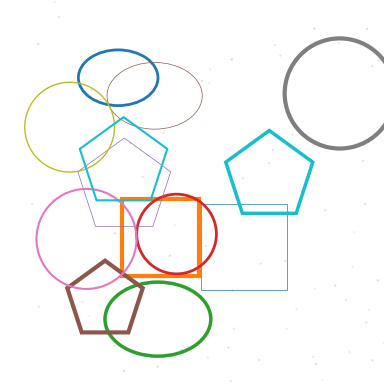[{"shape": "square", "thickness": 0.5, "radius": 0.56, "center": [0.635, 0.358]}, {"shape": "oval", "thickness": 2, "radius": 0.52, "center": [0.307, 0.798]}, {"shape": "square", "thickness": 3, "radius": 0.5, "center": [0.418, 0.384]}, {"shape": "oval", "thickness": 2.5, "radius": 0.69, "center": [0.41, 0.171]}, {"shape": "circle", "thickness": 2, "radius": 0.52, "center": [0.459, 0.392]}, {"shape": "pentagon", "thickness": 0.5, "radius": 0.63, "center": [0.323, 0.515]}, {"shape": "oval", "thickness": 0.5, "radius": 0.62, "center": [0.402, 0.751]}, {"shape": "pentagon", "thickness": 3, "radius": 0.52, "center": [0.273, 0.22]}, {"shape": "circle", "thickness": 1.5, "radius": 0.65, "center": [0.225, 0.379]}, {"shape": "circle", "thickness": 3, "radius": 0.72, "center": [0.882, 0.757]}, {"shape": "circle", "thickness": 1, "radius": 0.58, "center": [0.181, 0.67]}, {"shape": "pentagon", "thickness": 1.5, "radius": 0.6, "center": [0.321, 0.576]}, {"shape": "pentagon", "thickness": 2.5, "radius": 0.59, "center": [0.699, 0.542]}]